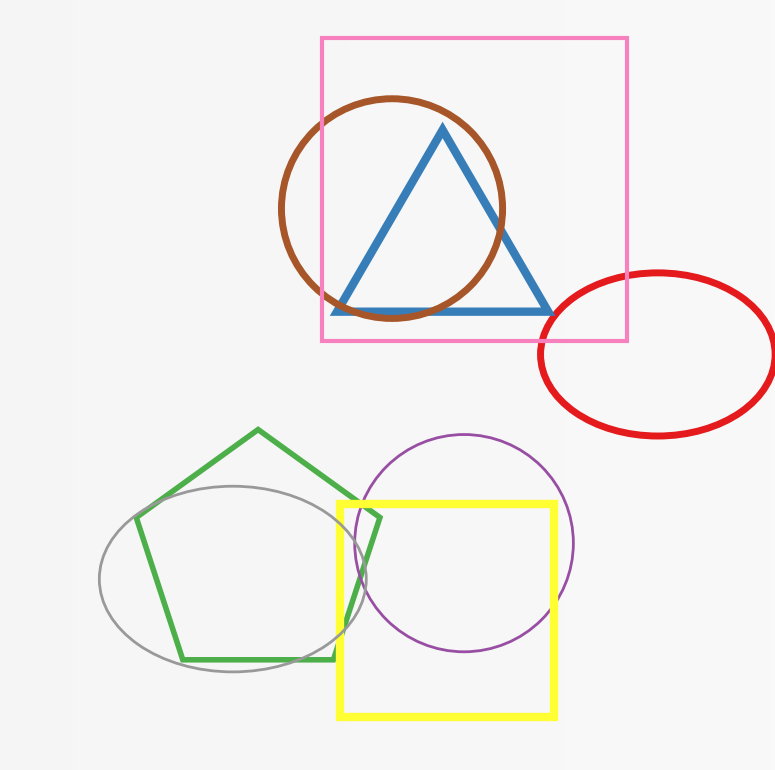[{"shape": "oval", "thickness": 2.5, "radius": 0.76, "center": [0.849, 0.54]}, {"shape": "triangle", "thickness": 3, "radius": 0.79, "center": [0.571, 0.674]}, {"shape": "pentagon", "thickness": 2, "radius": 0.83, "center": [0.333, 0.277]}, {"shape": "circle", "thickness": 1, "radius": 0.71, "center": [0.599, 0.295]}, {"shape": "square", "thickness": 3, "radius": 0.69, "center": [0.576, 0.207]}, {"shape": "circle", "thickness": 2.5, "radius": 0.71, "center": [0.506, 0.729]}, {"shape": "square", "thickness": 1.5, "radius": 0.98, "center": [0.612, 0.754]}, {"shape": "oval", "thickness": 1, "radius": 0.86, "center": [0.3, 0.248]}]